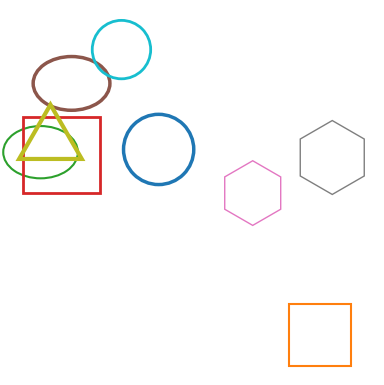[{"shape": "circle", "thickness": 2.5, "radius": 0.46, "center": [0.412, 0.612]}, {"shape": "square", "thickness": 1.5, "radius": 0.4, "center": [0.832, 0.131]}, {"shape": "oval", "thickness": 1.5, "radius": 0.48, "center": [0.105, 0.605]}, {"shape": "square", "thickness": 2, "radius": 0.5, "center": [0.16, 0.597]}, {"shape": "oval", "thickness": 2.5, "radius": 0.5, "center": [0.186, 0.783]}, {"shape": "hexagon", "thickness": 1, "radius": 0.42, "center": [0.656, 0.499]}, {"shape": "hexagon", "thickness": 1, "radius": 0.48, "center": [0.863, 0.591]}, {"shape": "triangle", "thickness": 3, "radius": 0.47, "center": [0.131, 0.634]}, {"shape": "circle", "thickness": 2, "radius": 0.38, "center": [0.315, 0.871]}]